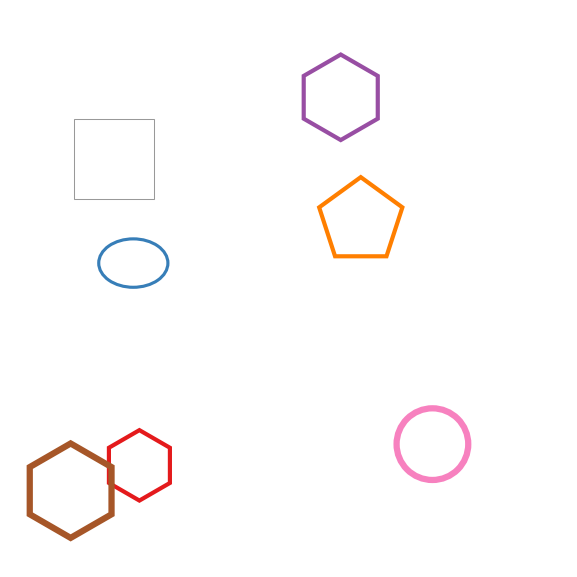[{"shape": "hexagon", "thickness": 2, "radius": 0.3, "center": [0.241, 0.193]}, {"shape": "oval", "thickness": 1.5, "radius": 0.3, "center": [0.231, 0.544]}, {"shape": "hexagon", "thickness": 2, "radius": 0.37, "center": [0.59, 0.831]}, {"shape": "pentagon", "thickness": 2, "radius": 0.38, "center": [0.625, 0.617]}, {"shape": "hexagon", "thickness": 3, "radius": 0.41, "center": [0.122, 0.149]}, {"shape": "circle", "thickness": 3, "radius": 0.31, "center": [0.749, 0.23]}, {"shape": "square", "thickness": 0.5, "radius": 0.35, "center": [0.197, 0.724]}]